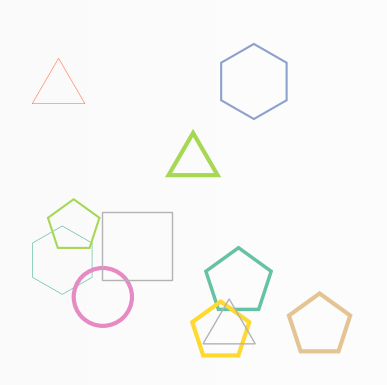[{"shape": "hexagon", "thickness": 0.5, "radius": 0.44, "center": [0.161, 0.324]}, {"shape": "pentagon", "thickness": 2.5, "radius": 0.44, "center": [0.616, 0.268]}, {"shape": "triangle", "thickness": 0.5, "radius": 0.39, "center": [0.151, 0.77]}, {"shape": "hexagon", "thickness": 1.5, "radius": 0.49, "center": [0.655, 0.788]}, {"shape": "circle", "thickness": 3, "radius": 0.38, "center": [0.265, 0.229]}, {"shape": "triangle", "thickness": 3, "radius": 0.37, "center": [0.498, 0.582]}, {"shape": "pentagon", "thickness": 1.5, "radius": 0.35, "center": [0.19, 0.413]}, {"shape": "pentagon", "thickness": 3, "radius": 0.39, "center": [0.57, 0.139]}, {"shape": "pentagon", "thickness": 3, "radius": 0.42, "center": [0.825, 0.155]}, {"shape": "triangle", "thickness": 1, "radius": 0.39, "center": [0.591, 0.146]}, {"shape": "square", "thickness": 1, "radius": 0.45, "center": [0.354, 0.361]}]